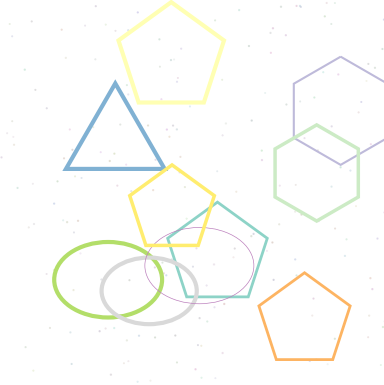[{"shape": "pentagon", "thickness": 2, "radius": 0.68, "center": [0.565, 0.339]}, {"shape": "pentagon", "thickness": 3, "radius": 0.72, "center": [0.445, 0.85]}, {"shape": "hexagon", "thickness": 1.5, "radius": 0.7, "center": [0.885, 0.712]}, {"shape": "triangle", "thickness": 3, "radius": 0.74, "center": [0.299, 0.635]}, {"shape": "pentagon", "thickness": 2, "radius": 0.62, "center": [0.791, 0.167]}, {"shape": "oval", "thickness": 3, "radius": 0.7, "center": [0.281, 0.273]}, {"shape": "oval", "thickness": 3, "radius": 0.62, "center": [0.387, 0.244]}, {"shape": "oval", "thickness": 0.5, "radius": 0.71, "center": [0.518, 0.31]}, {"shape": "hexagon", "thickness": 2.5, "radius": 0.62, "center": [0.823, 0.551]}, {"shape": "pentagon", "thickness": 2.5, "radius": 0.58, "center": [0.447, 0.456]}]